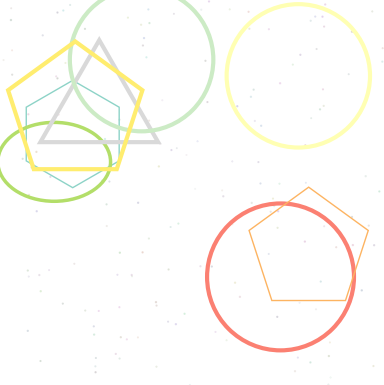[{"shape": "hexagon", "thickness": 1, "radius": 0.7, "center": [0.189, 0.652]}, {"shape": "circle", "thickness": 3, "radius": 0.93, "center": [0.775, 0.803]}, {"shape": "circle", "thickness": 3, "radius": 0.95, "center": [0.729, 0.281]}, {"shape": "pentagon", "thickness": 1, "radius": 0.81, "center": [0.802, 0.351]}, {"shape": "oval", "thickness": 2.5, "radius": 0.73, "center": [0.141, 0.58]}, {"shape": "triangle", "thickness": 3, "radius": 0.88, "center": [0.258, 0.719]}, {"shape": "circle", "thickness": 3, "radius": 0.93, "center": [0.368, 0.845]}, {"shape": "pentagon", "thickness": 3, "radius": 0.92, "center": [0.195, 0.709]}]